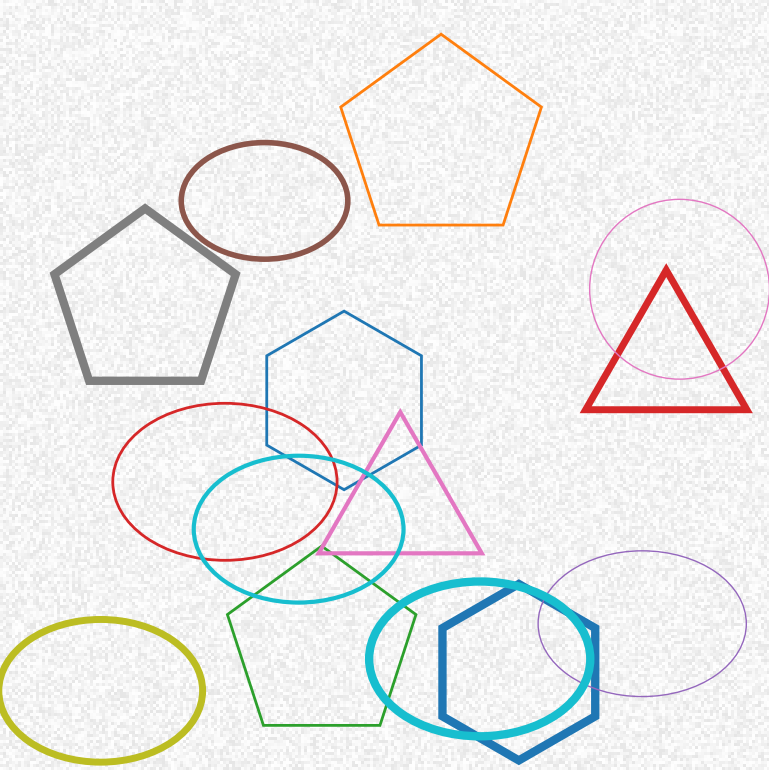[{"shape": "hexagon", "thickness": 3, "radius": 0.57, "center": [0.674, 0.127]}, {"shape": "hexagon", "thickness": 1, "radius": 0.58, "center": [0.447, 0.48]}, {"shape": "pentagon", "thickness": 1, "radius": 0.69, "center": [0.573, 0.819]}, {"shape": "pentagon", "thickness": 1, "radius": 0.64, "center": [0.418, 0.162]}, {"shape": "oval", "thickness": 1, "radius": 0.73, "center": [0.292, 0.374]}, {"shape": "triangle", "thickness": 2.5, "radius": 0.6, "center": [0.865, 0.528]}, {"shape": "oval", "thickness": 0.5, "radius": 0.68, "center": [0.834, 0.19]}, {"shape": "oval", "thickness": 2, "radius": 0.54, "center": [0.344, 0.739]}, {"shape": "triangle", "thickness": 1.5, "radius": 0.61, "center": [0.52, 0.343]}, {"shape": "circle", "thickness": 0.5, "radius": 0.58, "center": [0.883, 0.624]}, {"shape": "pentagon", "thickness": 3, "radius": 0.62, "center": [0.188, 0.606]}, {"shape": "oval", "thickness": 2.5, "radius": 0.66, "center": [0.131, 0.103]}, {"shape": "oval", "thickness": 3, "radius": 0.72, "center": [0.623, 0.144]}, {"shape": "oval", "thickness": 1.5, "radius": 0.68, "center": [0.388, 0.313]}]